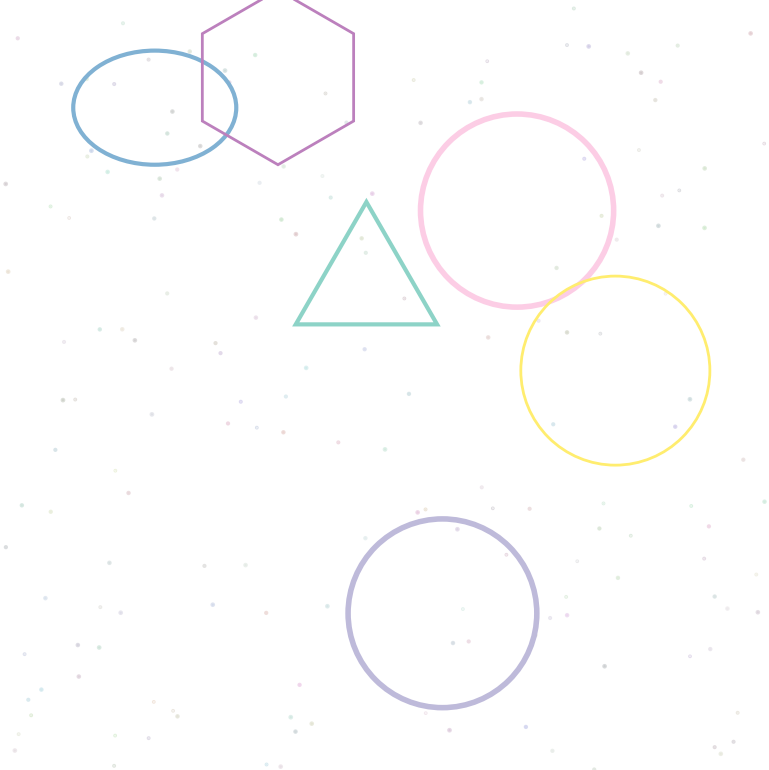[{"shape": "triangle", "thickness": 1.5, "radius": 0.53, "center": [0.476, 0.632]}, {"shape": "circle", "thickness": 2, "radius": 0.61, "center": [0.575, 0.204]}, {"shape": "oval", "thickness": 1.5, "radius": 0.53, "center": [0.201, 0.86]}, {"shape": "circle", "thickness": 2, "radius": 0.63, "center": [0.672, 0.727]}, {"shape": "hexagon", "thickness": 1, "radius": 0.57, "center": [0.361, 0.9]}, {"shape": "circle", "thickness": 1, "radius": 0.61, "center": [0.799, 0.519]}]